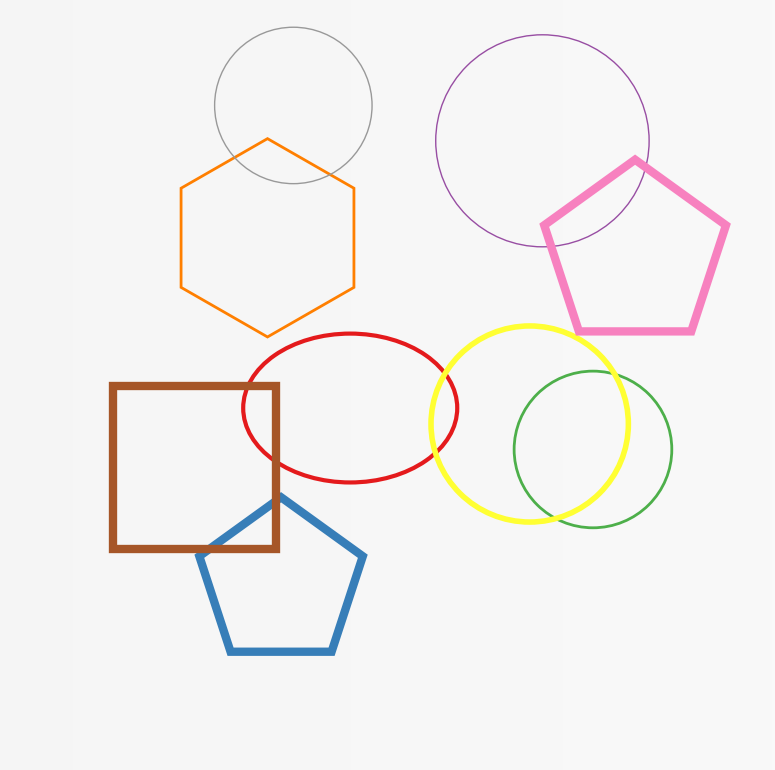[{"shape": "oval", "thickness": 1.5, "radius": 0.69, "center": [0.452, 0.47]}, {"shape": "pentagon", "thickness": 3, "radius": 0.55, "center": [0.363, 0.243]}, {"shape": "circle", "thickness": 1, "radius": 0.51, "center": [0.765, 0.416]}, {"shape": "circle", "thickness": 0.5, "radius": 0.69, "center": [0.7, 0.817]}, {"shape": "hexagon", "thickness": 1, "radius": 0.64, "center": [0.345, 0.691]}, {"shape": "circle", "thickness": 2, "radius": 0.64, "center": [0.683, 0.449]}, {"shape": "square", "thickness": 3, "radius": 0.53, "center": [0.251, 0.393]}, {"shape": "pentagon", "thickness": 3, "radius": 0.62, "center": [0.819, 0.669]}, {"shape": "circle", "thickness": 0.5, "radius": 0.51, "center": [0.378, 0.863]}]